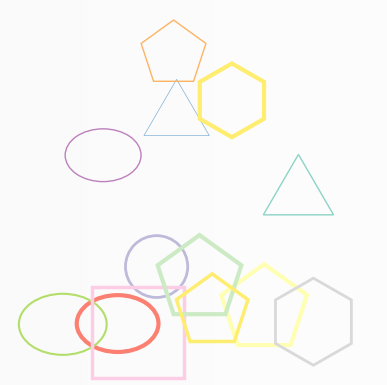[{"shape": "triangle", "thickness": 1, "radius": 0.52, "center": [0.77, 0.494]}, {"shape": "pentagon", "thickness": 3, "radius": 0.58, "center": [0.682, 0.198]}, {"shape": "circle", "thickness": 2, "radius": 0.4, "center": [0.404, 0.308]}, {"shape": "oval", "thickness": 3, "radius": 0.53, "center": [0.304, 0.16]}, {"shape": "triangle", "thickness": 0.5, "radius": 0.49, "center": [0.456, 0.697]}, {"shape": "pentagon", "thickness": 1, "radius": 0.44, "center": [0.448, 0.86]}, {"shape": "oval", "thickness": 1.5, "radius": 0.57, "center": [0.162, 0.158]}, {"shape": "square", "thickness": 2.5, "radius": 0.59, "center": [0.357, 0.136]}, {"shape": "hexagon", "thickness": 2, "radius": 0.57, "center": [0.809, 0.164]}, {"shape": "oval", "thickness": 1, "radius": 0.49, "center": [0.266, 0.597]}, {"shape": "pentagon", "thickness": 3, "radius": 0.57, "center": [0.515, 0.276]}, {"shape": "hexagon", "thickness": 3, "radius": 0.48, "center": [0.598, 0.739]}, {"shape": "pentagon", "thickness": 2.5, "radius": 0.49, "center": [0.548, 0.192]}]